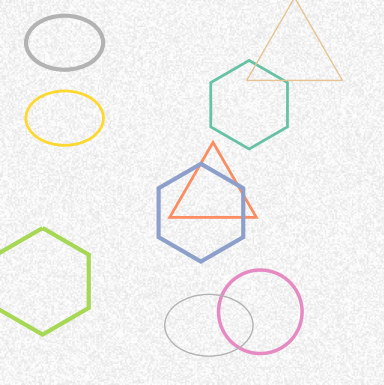[{"shape": "hexagon", "thickness": 2, "radius": 0.58, "center": [0.647, 0.728]}, {"shape": "triangle", "thickness": 2, "radius": 0.65, "center": [0.553, 0.5]}, {"shape": "hexagon", "thickness": 3, "radius": 0.63, "center": [0.522, 0.448]}, {"shape": "circle", "thickness": 2.5, "radius": 0.54, "center": [0.676, 0.19]}, {"shape": "hexagon", "thickness": 3, "radius": 0.69, "center": [0.111, 0.269]}, {"shape": "oval", "thickness": 2, "radius": 0.5, "center": [0.168, 0.693]}, {"shape": "triangle", "thickness": 1, "radius": 0.72, "center": [0.765, 0.863]}, {"shape": "oval", "thickness": 1, "radius": 0.57, "center": [0.543, 0.155]}, {"shape": "oval", "thickness": 3, "radius": 0.5, "center": [0.168, 0.889]}]